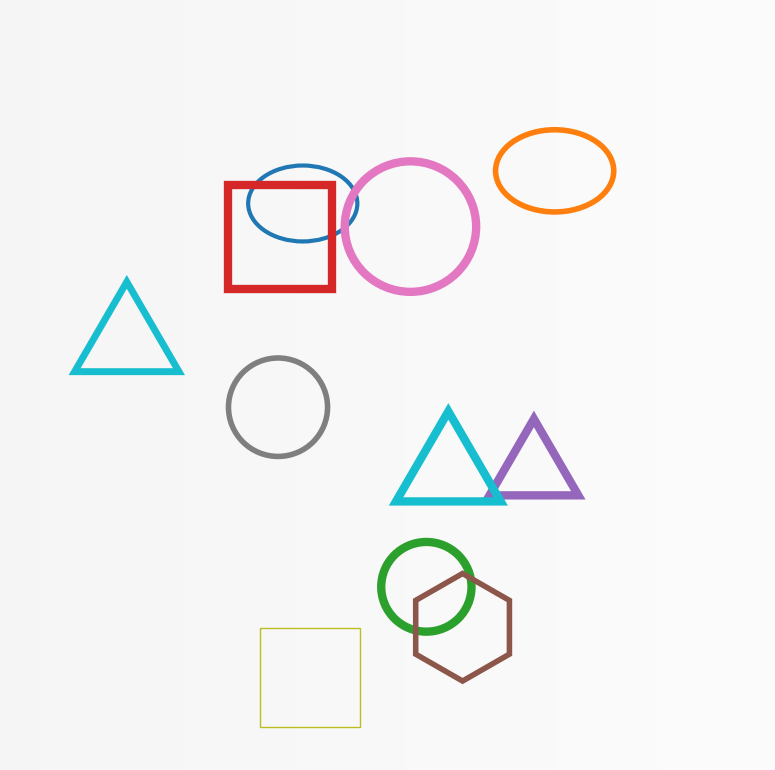[{"shape": "oval", "thickness": 1.5, "radius": 0.35, "center": [0.391, 0.736]}, {"shape": "oval", "thickness": 2, "radius": 0.38, "center": [0.716, 0.778]}, {"shape": "circle", "thickness": 3, "radius": 0.29, "center": [0.55, 0.238]}, {"shape": "square", "thickness": 3, "radius": 0.33, "center": [0.361, 0.692]}, {"shape": "triangle", "thickness": 3, "radius": 0.33, "center": [0.689, 0.39]}, {"shape": "hexagon", "thickness": 2, "radius": 0.35, "center": [0.597, 0.185]}, {"shape": "circle", "thickness": 3, "radius": 0.42, "center": [0.53, 0.706]}, {"shape": "circle", "thickness": 2, "radius": 0.32, "center": [0.359, 0.471]}, {"shape": "square", "thickness": 0.5, "radius": 0.32, "center": [0.4, 0.12]}, {"shape": "triangle", "thickness": 3, "radius": 0.39, "center": [0.579, 0.388]}, {"shape": "triangle", "thickness": 2.5, "radius": 0.39, "center": [0.164, 0.556]}]